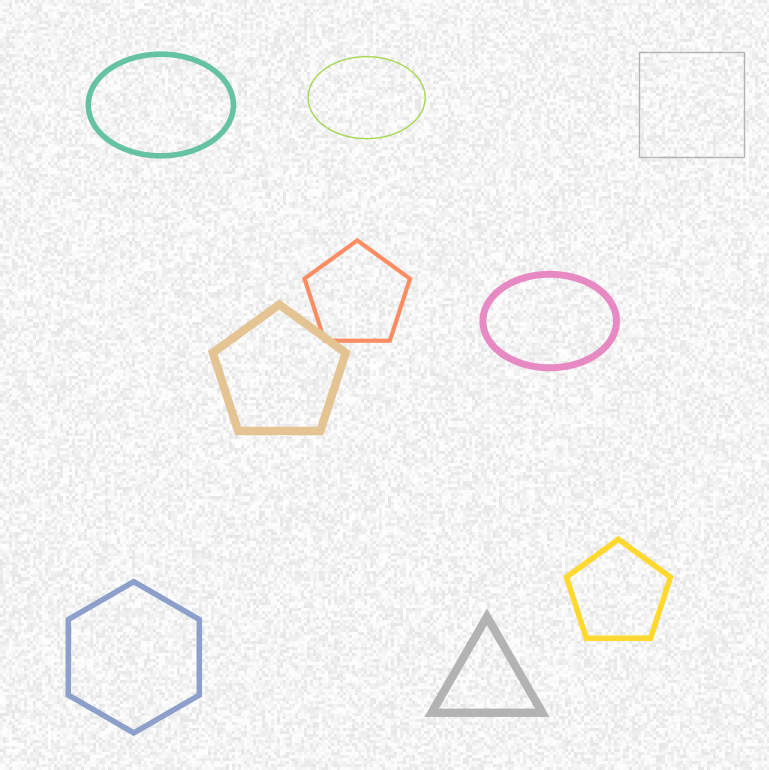[{"shape": "oval", "thickness": 2, "radius": 0.47, "center": [0.209, 0.864]}, {"shape": "pentagon", "thickness": 1.5, "radius": 0.36, "center": [0.464, 0.616]}, {"shape": "hexagon", "thickness": 2, "radius": 0.49, "center": [0.174, 0.146]}, {"shape": "oval", "thickness": 2.5, "radius": 0.43, "center": [0.714, 0.583]}, {"shape": "oval", "thickness": 0.5, "radius": 0.38, "center": [0.476, 0.873]}, {"shape": "pentagon", "thickness": 2, "radius": 0.36, "center": [0.803, 0.229]}, {"shape": "pentagon", "thickness": 3, "radius": 0.45, "center": [0.363, 0.514]}, {"shape": "square", "thickness": 0.5, "radius": 0.34, "center": [0.899, 0.864]}, {"shape": "triangle", "thickness": 3, "radius": 0.42, "center": [0.632, 0.116]}]